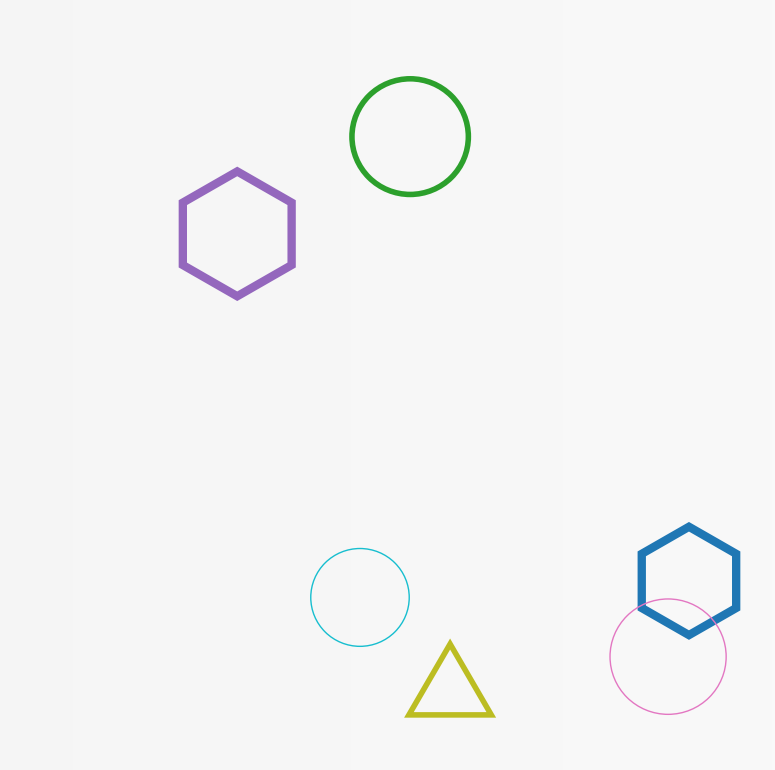[{"shape": "hexagon", "thickness": 3, "radius": 0.35, "center": [0.889, 0.246]}, {"shape": "circle", "thickness": 2, "radius": 0.38, "center": [0.529, 0.823]}, {"shape": "hexagon", "thickness": 3, "radius": 0.41, "center": [0.306, 0.696]}, {"shape": "circle", "thickness": 0.5, "radius": 0.37, "center": [0.862, 0.147]}, {"shape": "triangle", "thickness": 2, "radius": 0.31, "center": [0.581, 0.102]}, {"shape": "circle", "thickness": 0.5, "radius": 0.32, "center": [0.465, 0.224]}]